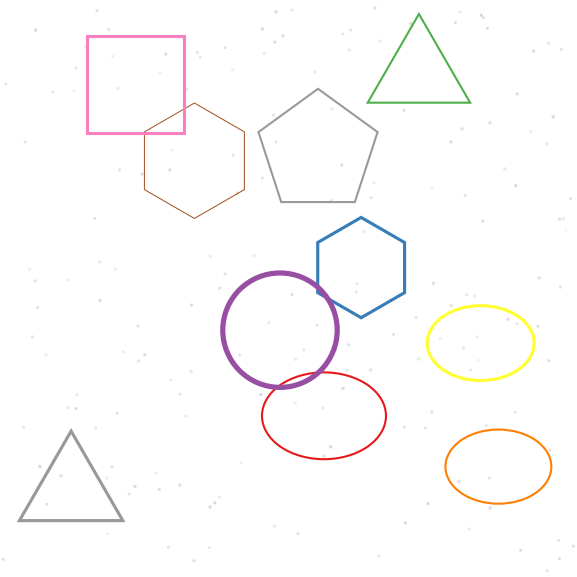[{"shape": "oval", "thickness": 1, "radius": 0.54, "center": [0.561, 0.279]}, {"shape": "hexagon", "thickness": 1.5, "radius": 0.43, "center": [0.625, 0.536]}, {"shape": "triangle", "thickness": 1, "radius": 0.51, "center": [0.725, 0.873]}, {"shape": "circle", "thickness": 2.5, "radius": 0.5, "center": [0.485, 0.427]}, {"shape": "oval", "thickness": 1, "radius": 0.46, "center": [0.863, 0.191]}, {"shape": "oval", "thickness": 1.5, "radius": 0.46, "center": [0.832, 0.405]}, {"shape": "hexagon", "thickness": 0.5, "radius": 0.5, "center": [0.337, 0.721]}, {"shape": "square", "thickness": 1.5, "radius": 0.42, "center": [0.235, 0.853]}, {"shape": "triangle", "thickness": 1.5, "radius": 0.52, "center": [0.123, 0.149]}, {"shape": "pentagon", "thickness": 1, "radius": 0.54, "center": [0.551, 0.737]}]